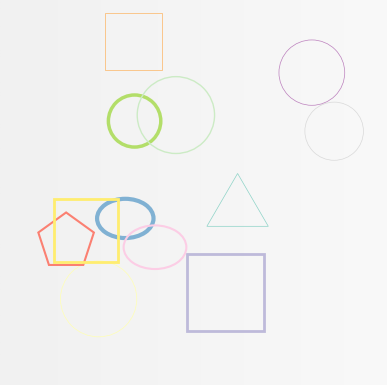[{"shape": "triangle", "thickness": 0.5, "radius": 0.46, "center": [0.613, 0.458]}, {"shape": "circle", "thickness": 0.5, "radius": 0.49, "center": [0.255, 0.224]}, {"shape": "square", "thickness": 2, "radius": 0.5, "center": [0.582, 0.24]}, {"shape": "pentagon", "thickness": 1.5, "radius": 0.38, "center": [0.171, 0.373]}, {"shape": "oval", "thickness": 3, "radius": 0.36, "center": [0.323, 0.433]}, {"shape": "square", "thickness": 0.5, "radius": 0.37, "center": [0.345, 0.892]}, {"shape": "circle", "thickness": 2.5, "radius": 0.34, "center": [0.347, 0.686]}, {"shape": "oval", "thickness": 1.5, "radius": 0.4, "center": [0.4, 0.358]}, {"shape": "circle", "thickness": 0.5, "radius": 0.38, "center": [0.862, 0.659]}, {"shape": "circle", "thickness": 0.5, "radius": 0.42, "center": [0.805, 0.811]}, {"shape": "circle", "thickness": 1, "radius": 0.5, "center": [0.454, 0.701]}, {"shape": "square", "thickness": 2, "radius": 0.41, "center": [0.221, 0.401]}]